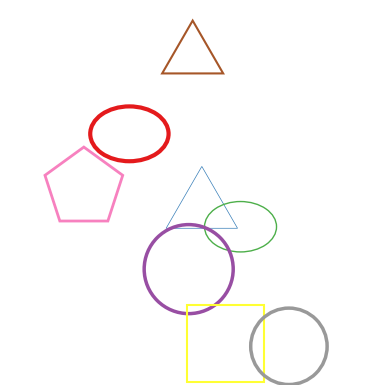[{"shape": "oval", "thickness": 3, "radius": 0.51, "center": [0.336, 0.652]}, {"shape": "triangle", "thickness": 0.5, "radius": 0.54, "center": [0.524, 0.461]}, {"shape": "oval", "thickness": 1, "radius": 0.47, "center": [0.625, 0.411]}, {"shape": "circle", "thickness": 2.5, "radius": 0.58, "center": [0.49, 0.301]}, {"shape": "square", "thickness": 1.5, "radius": 0.5, "center": [0.586, 0.108]}, {"shape": "triangle", "thickness": 1.5, "radius": 0.46, "center": [0.5, 0.855]}, {"shape": "pentagon", "thickness": 2, "radius": 0.53, "center": [0.218, 0.512]}, {"shape": "circle", "thickness": 2.5, "radius": 0.5, "center": [0.75, 0.1]}]